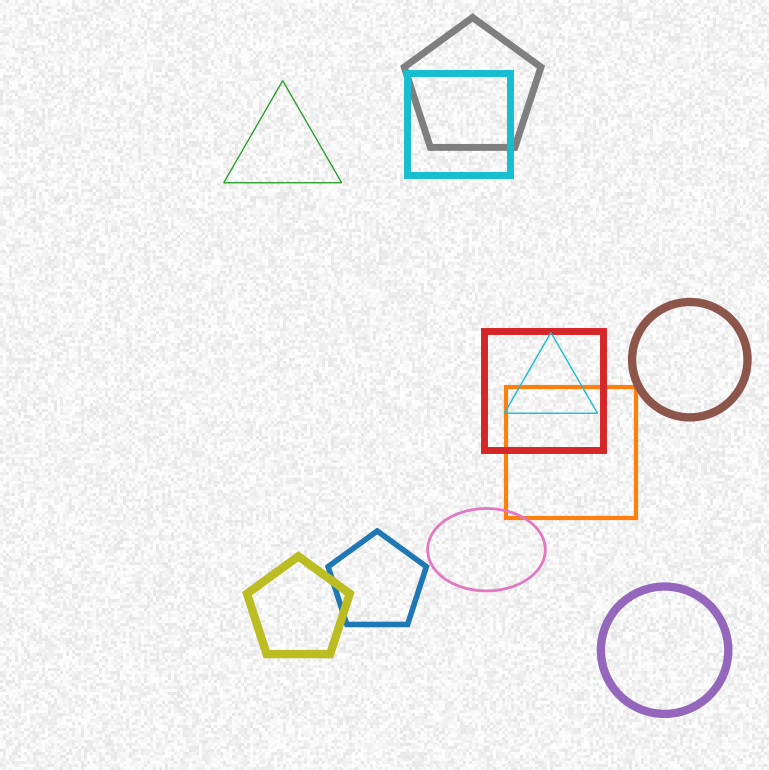[{"shape": "pentagon", "thickness": 2, "radius": 0.34, "center": [0.49, 0.243]}, {"shape": "square", "thickness": 1.5, "radius": 0.42, "center": [0.741, 0.412]}, {"shape": "triangle", "thickness": 0.5, "radius": 0.44, "center": [0.367, 0.807]}, {"shape": "square", "thickness": 2.5, "radius": 0.39, "center": [0.706, 0.493]}, {"shape": "circle", "thickness": 3, "radius": 0.41, "center": [0.863, 0.156]}, {"shape": "circle", "thickness": 3, "radius": 0.37, "center": [0.896, 0.533]}, {"shape": "oval", "thickness": 1, "radius": 0.38, "center": [0.632, 0.286]}, {"shape": "pentagon", "thickness": 2.5, "radius": 0.47, "center": [0.614, 0.884]}, {"shape": "pentagon", "thickness": 3, "radius": 0.35, "center": [0.388, 0.207]}, {"shape": "triangle", "thickness": 0.5, "radius": 0.35, "center": [0.715, 0.498]}, {"shape": "square", "thickness": 2.5, "radius": 0.33, "center": [0.596, 0.839]}]